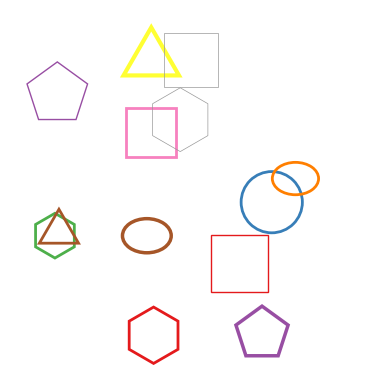[{"shape": "hexagon", "thickness": 2, "radius": 0.37, "center": [0.399, 0.129]}, {"shape": "square", "thickness": 1, "radius": 0.37, "center": [0.622, 0.316]}, {"shape": "circle", "thickness": 2, "radius": 0.4, "center": [0.706, 0.475]}, {"shape": "hexagon", "thickness": 2, "radius": 0.29, "center": [0.143, 0.388]}, {"shape": "pentagon", "thickness": 2.5, "radius": 0.36, "center": [0.681, 0.134]}, {"shape": "pentagon", "thickness": 1, "radius": 0.41, "center": [0.149, 0.756]}, {"shape": "oval", "thickness": 2, "radius": 0.3, "center": [0.767, 0.536]}, {"shape": "triangle", "thickness": 3, "radius": 0.42, "center": [0.393, 0.846]}, {"shape": "triangle", "thickness": 2, "radius": 0.29, "center": [0.153, 0.398]}, {"shape": "oval", "thickness": 2.5, "radius": 0.32, "center": [0.381, 0.388]}, {"shape": "square", "thickness": 2, "radius": 0.32, "center": [0.392, 0.656]}, {"shape": "hexagon", "thickness": 0.5, "radius": 0.41, "center": [0.468, 0.689]}, {"shape": "square", "thickness": 0.5, "radius": 0.35, "center": [0.497, 0.844]}]